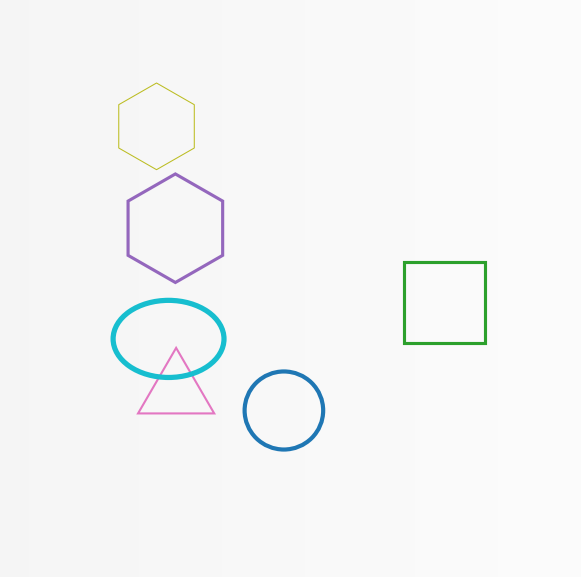[{"shape": "circle", "thickness": 2, "radius": 0.34, "center": [0.488, 0.288]}, {"shape": "square", "thickness": 1.5, "radius": 0.35, "center": [0.765, 0.475]}, {"shape": "hexagon", "thickness": 1.5, "radius": 0.47, "center": [0.302, 0.604]}, {"shape": "triangle", "thickness": 1, "radius": 0.38, "center": [0.303, 0.321]}, {"shape": "hexagon", "thickness": 0.5, "radius": 0.38, "center": [0.269, 0.78]}, {"shape": "oval", "thickness": 2.5, "radius": 0.48, "center": [0.29, 0.412]}]